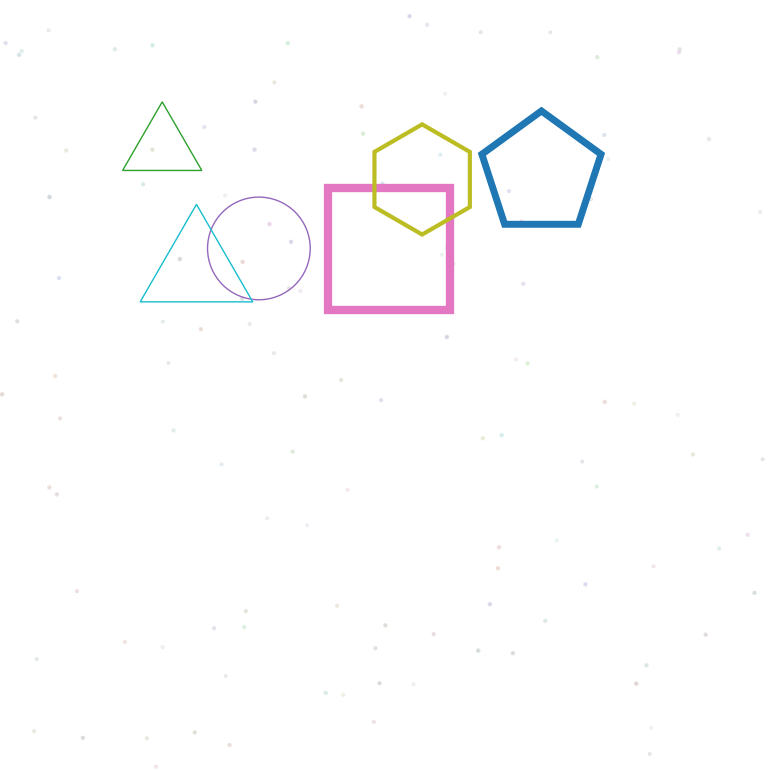[{"shape": "pentagon", "thickness": 2.5, "radius": 0.41, "center": [0.703, 0.775]}, {"shape": "triangle", "thickness": 0.5, "radius": 0.3, "center": [0.211, 0.808]}, {"shape": "circle", "thickness": 0.5, "radius": 0.33, "center": [0.336, 0.677]}, {"shape": "square", "thickness": 3, "radius": 0.4, "center": [0.506, 0.677]}, {"shape": "hexagon", "thickness": 1.5, "radius": 0.36, "center": [0.548, 0.767]}, {"shape": "triangle", "thickness": 0.5, "radius": 0.42, "center": [0.255, 0.65]}]